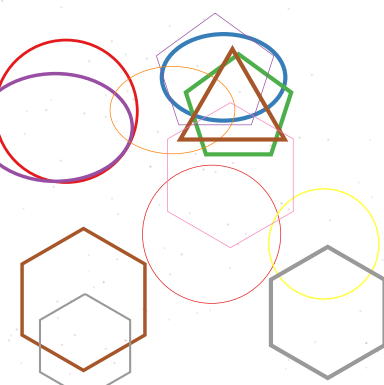[{"shape": "circle", "thickness": 2, "radius": 0.92, "center": [0.172, 0.711]}, {"shape": "circle", "thickness": 0.5, "radius": 0.9, "center": [0.55, 0.391]}, {"shape": "oval", "thickness": 3, "radius": 0.8, "center": [0.581, 0.799]}, {"shape": "pentagon", "thickness": 3, "radius": 0.72, "center": [0.62, 0.715]}, {"shape": "pentagon", "thickness": 0.5, "radius": 0.8, "center": [0.559, 0.806]}, {"shape": "oval", "thickness": 2.5, "radius": 1.0, "center": [0.144, 0.669]}, {"shape": "oval", "thickness": 0.5, "radius": 0.81, "center": [0.448, 0.714]}, {"shape": "circle", "thickness": 1, "radius": 0.72, "center": [0.841, 0.366]}, {"shape": "hexagon", "thickness": 2.5, "radius": 0.92, "center": [0.217, 0.222]}, {"shape": "triangle", "thickness": 3, "radius": 0.78, "center": [0.604, 0.716]}, {"shape": "hexagon", "thickness": 0.5, "radius": 0.94, "center": [0.599, 0.545]}, {"shape": "hexagon", "thickness": 1.5, "radius": 0.68, "center": [0.221, 0.101]}, {"shape": "hexagon", "thickness": 3, "radius": 0.85, "center": [0.851, 0.188]}]